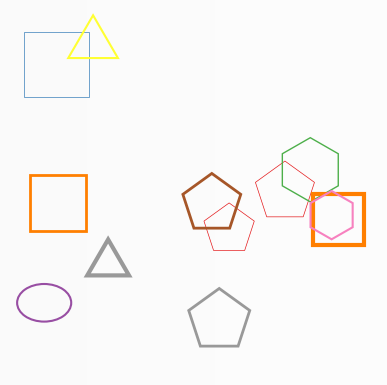[{"shape": "pentagon", "thickness": 0.5, "radius": 0.34, "center": [0.591, 0.405]}, {"shape": "pentagon", "thickness": 0.5, "radius": 0.4, "center": [0.735, 0.502]}, {"shape": "square", "thickness": 0.5, "radius": 0.42, "center": [0.147, 0.832]}, {"shape": "hexagon", "thickness": 1, "radius": 0.42, "center": [0.801, 0.559]}, {"shape": "oval", "thickness": 1.5, "radius": 0.35, "center": [0.114, 0.214]}, {"shape": "square", "thickness": 2, "radius": 0.36, "center": [0.15, 0.473]}, {"shape": "square", "thickness": 3, "radius": 0.33, "center": [0.874, 0.431]}, {"shape": "triangle", "thickness": 1.5, "radius": 0.37, "center": [0.24, 0.886]}, {"shape": "pentagon", "thickness": 2, "radius": 0.39, "center": [0.547, 0.471]}, {"shape": "hexagon", "thickness": 1.5, "radius": 0.31, "center": [0.856, 0.441]}, {"shape": "triangle", "thickness": 3, "radius": 0.31, "center": [0.279, 0.316]}, {"shape": "pentagon", "thickness": 2, "radius": 0.41, "center": [0.566, 0.168]}]